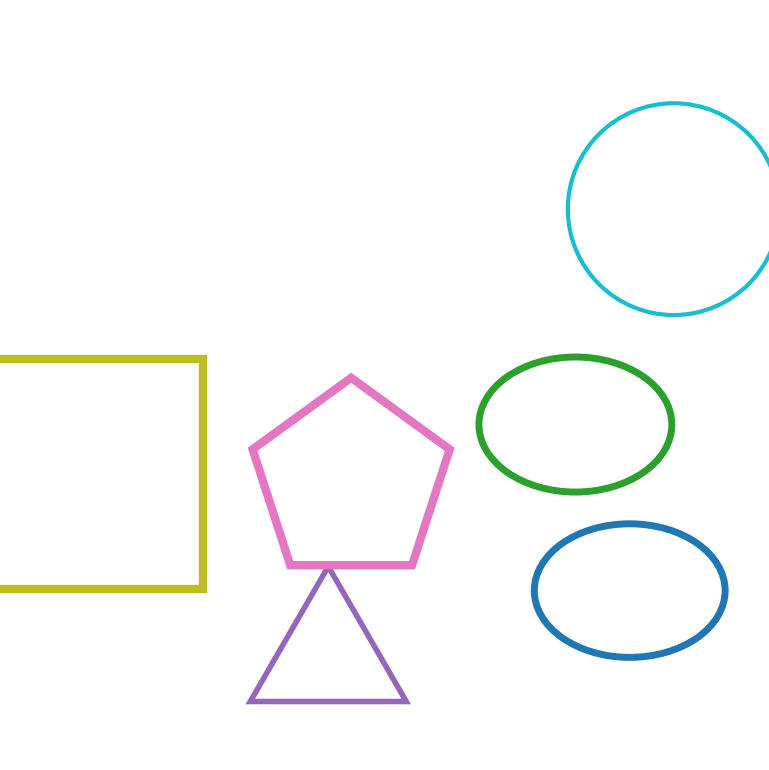[{"shape": "oval", "thickness": 2.5, "radius": 0.62, "center": [0.818, 0.233]}, {"shape": "oval", "thickness": 2.5, "radius": 0.63, "center": [0.747, 0.449]}, {"shape": "triangle", "thickness": 2, "radius": 0.58, "center": [0.426, 0.147]}, {"shape": "pentagon", "thickness": 3, "radius": 0.67, "center": [0.456, 0.375]}, {"shape": "square", "thickness": 3, "radius": 0.74, "center": [0.114, 0.384]}, {"shape": "circle", "thickness": 1.5, "radius": 0.69, "center": [0.875, 0.728]}]